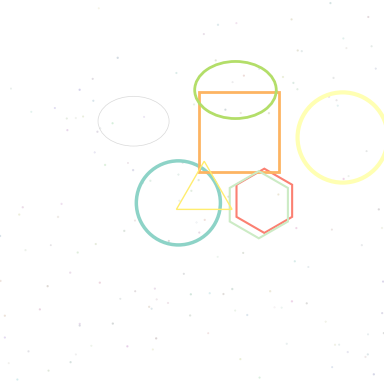[{"shape": "circle", "thickness": 2.5, "radius": 0.55, "center": [0.463, 0.473]}, {"shape": "circle", "thickness": 3, "radius": 0.59, "center": [0.89, 0.643]}, {"shape": "hexagon", "thickness": 1.5, "radius": 0.42, "center": [0.687, 0.478]}, {"shape": "square", "thickness": 2, "radius": 0.52, "center": [0.622, 0.656]}, {"shape": "oval", "thickness": 2, "radius": 0.53, "center": [0.612, 0.766]}, {"shape": "oval", "thickness": 0.5, "radius": 0.46, "center": [0.347, 0.685]}, {"shape": "hexagon", "thickness": 1.5, "radius": 0.44, "center": [0.672, 0.468]}, {"shape": "triangle", "thickness": 1, "radius": 0.42, "center": [0.53, 0.498]}]